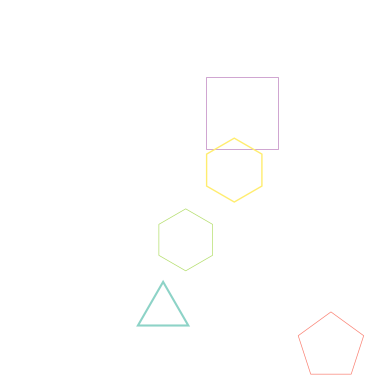[{"shape": "triangle", "thickness": 1.5, "radius": 0.38, "center": [0.424, 0.192]}, {"shape": "pentagon", "thickness": 0.5, "radius": 0.45, "center": [0.86, 0.1]}, {"shape": "hexagon", "thickness": 0.5, "radius": 0.4, "center": [0.482, 0.377]}, {"shape": "square", "thickness": 0.5, "radius": 0.47, "center": [0.629, 0.705]}, {"shape": "hexagon", "thickness": 1, "radius": 0.41, "center": [0.608, 0.558]}]